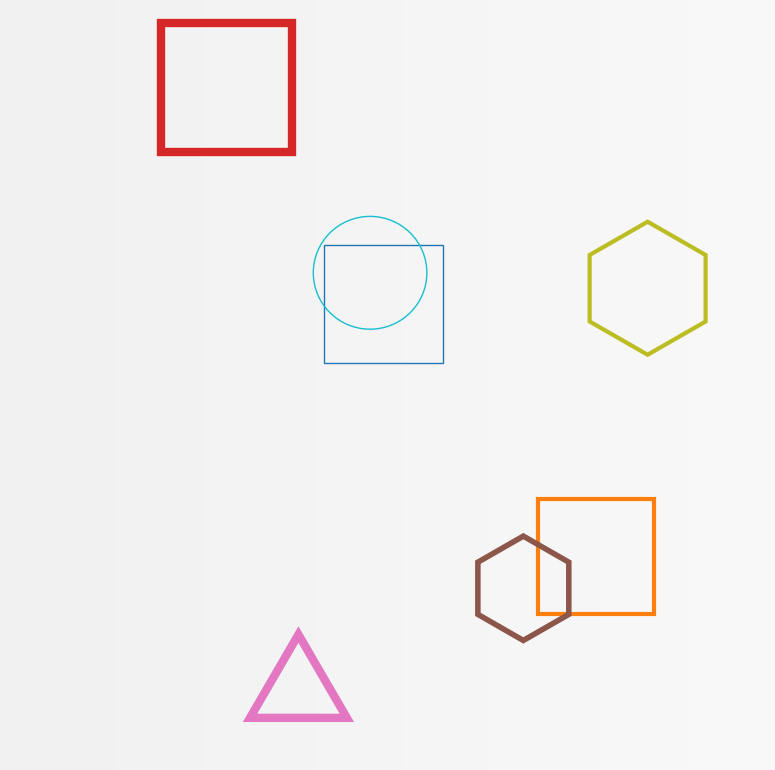[{"shape": "square", "thickness": 0.5, "radius": 0.38, "center": [0.495, 0.605]}, {"shape": "square", "thickness": 1.5, "radius": 0.37, "center": [0.769, 0.277]}, {"shape": "square", "thickness": 3, "radius": 0.42, "center": [0.292, 0.886]}, {"shape": "hexagon", "thickness": 2, "radius": 0.34, "center": [0.675, 0.236]}, {"shape": "triangle", "thickness": 3, "radius": 0.36, "center": [0.385, 0.104]}, {"shape": "hexagon", "thickness": 1.5, "radius": 0.43, "center": [0.836, 0.626]}, {"shape": "circle", "thickness": 0.5, "radius": 0.37, "center": [0.478, 0.646]}]